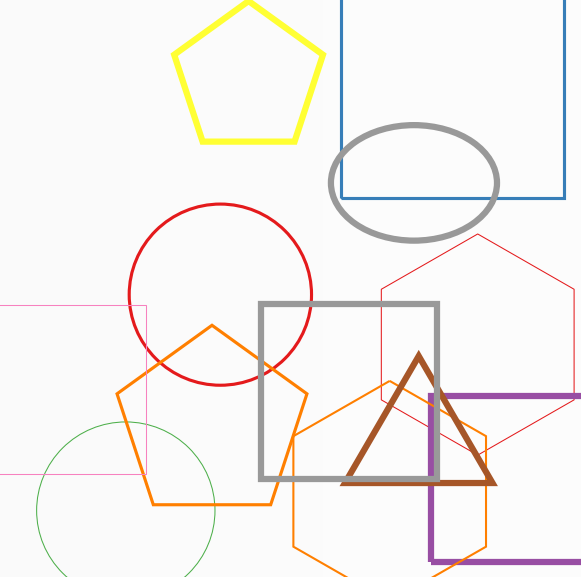[{"shape": "hexagon", "thickness": 0.5, "radius": 0.96, "center": [0.822, 0.402]}, {"shape": "circle", "thickness": 1.5, "radius": 0.78, "center": [0.379, 0.489]}, {"shape": "square", "thickness": 1.5, "radius": 0.96, "center": [0.778, 0.849]}, {"shape": "circle", "thickness": 0.5, "radius": 0.77, "center": [0.216, 0.115]}, {"shape": "square", "thickness": 3, "radius": 0.72, "center": [0.886, 0.17]}, {"shape": "pentagon", "thickness": 1.5, "radius": 0.86, "center": [0.365, 0.264]}, {"shape": "hexagon", "thickness": 1, "radius": 0.96, "center": [0.67, 0.148]}, {"shape": "pentagon", "thickness": 3, "radius": 0.67, "center": [0.428, 0.863]}, {"shape": "triangle", "thickness": 3, "radius": 0.73, "center": [0.72, 0.236]}, {"shape": "square", "thickness": 0.5, "radius": 0.73, "center": [0.106, 0.325]}, {"shape": "oval", "thickness": 3, "radius": 0.71, "center": [0.712, 0.682]}, {"shape": "square", "thickness": 3, "radius": 0.76, "center": [0.601, 0.321]}]